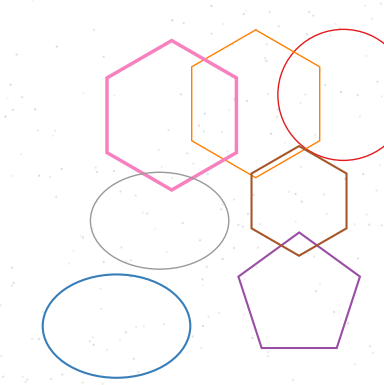[{"shape": "circle", "thickness": 1, "radius": 0.85, "center": [0.892, 0.754]}, {"shape": "oval", "thickness": 1.5, "radius": 0.96, "center": [0.303, 0.153]}, {"shape": "pentagon", "thickness": 1.5, "radius": 0.83, "center": [0.777, 0.23]}, {"shape": "hexagon", "thickness": 1, "radius": 0.96, "center": [0.664, 0.73]}, {"shape": "hexagon", "thickness": 1.5, "radius": 0.71, "center": [0.777, 0.478]}, {"shape": "hexagon", "thickness": 2.5, "radius": 0.97, "center": [0.446, 0.701]}, {"shape": "oval", "thickness": 1, "radius": 0.9, "center": [0.415, 0.427]}]